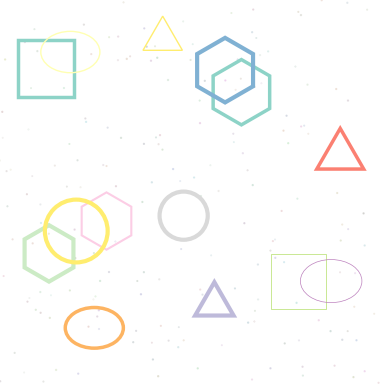[{"shape": "hexagon", "thickness": 2.5, "radius": 0.42, "center": [0.627, 0.76]}, {"shape": "square", "thickness": 2.5, "radius": 0.37, "center": [0.119, 0.823]}, {"shape": "oval", "thickness": 1, "radius": 0.38, "center": [0.183, 0.865]}, {"shape": "triangle", "thickness": 3, "radius": 0.29, "center": [0.557, 0.209]}, {"shape": "triangle", "thickness": 2.5, "radius": 0.35, "center": [0.884, 0.596]}, {"shape": "hexagon", "thickness": 3, "radius": 0.42, "center": [0.585, 0.818]}, {"shape": "oval", "thickness": 2.5, "radius": 0.38, "center": [0.245, 0.148]}, {"shape": "square", "thickness": 0.5, "radius": 0.36, "center": [0.775, 0.269]}, {"shape": "hexagon", "thickness": 1.5, "radius": 0.37, "center": [0.277, 0.426]}, {"shape": "circle", "thickness": 3, "radius": 0.31, "center": [0.477, 0.44]}, {"shape": "oval", "thickness": 0.5, "radius": 0.4, "center": [0.86, 0.27]}, {"shape": "hexagon", "thickness": 3, "radius": 0.37, "center": [0.127, 0.342]}, {"shape": "triangle", "thickness": 1, "radius": 0.3, "center": [0.423, 0.899]}, {"shape": "circle", "thickness": 3, "radius": 0.41, "center": [0.198, 0.4]}]